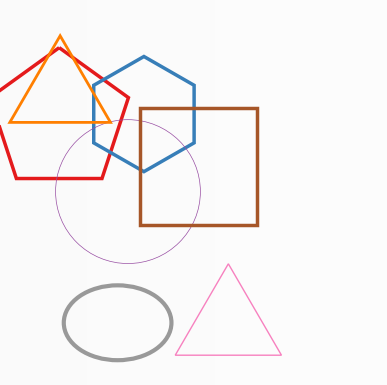[{"shape": "pentagon", "thickness": 2.5, "radius": 0.94, "center": [0.153, 0.688]}, {"shape": "hexagon", "thickness": 2.5, "radius": 0.75, "center": [0.371, 0.704]}, {"shape": "circle", "thickness": 0.5, "radius": 0.93, "center": [0.33, 0.502]}, {"shape": "triangle", "thickness": 2, "radius": 0.75, "center": [0.155, 0.757]}, {"shape": "square", "thickness": 2.5, "radius": 0.76, "center": [0.513, 0.567]}, {"shape": "triangle", "thickness": 1, "radius": 0.79, "center": [0.589, 0.157]}, {"shape": "oval", "thickness": 3, "radius": 0.69, "center": [0.304, 0.162]}]